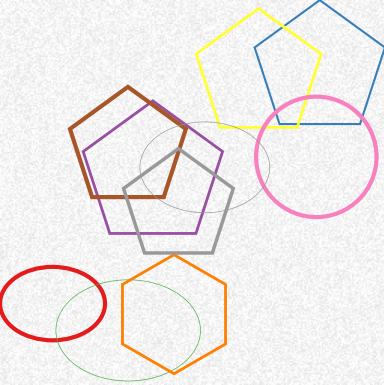[{"shape": "oval", "thickness": 3, "radius": 0.68, "center": [0.137, 0.211]}, {"shape": "pentagon", "thickness": 1.5, "radius": 0.89, "center": [0.831, 0.822]}, {"shape": "oval", "thickness": 0.5, "radius": 0.94, "center": [0.333, 0.142]}, {"shape": "pentagon", "thickness": 2, "radius": 0.95, "center": [0.397, 0.548]}, {"shape": "hexagon", "thickness": 2, "radius": 0.77, "center": [0.452, 0.184]}, {"shape": "pentagon", "thickness": 2, "radius": 0.85, "center": [0.672, 0.807]}, {"shape": "pentagon", "thickness": 3, "radius": 0.79, "center": [0.332, 0.616]}, {"shape": "circle", "thickness": 3, "radius": 0.78, "center": [0.822, 0.593]}, {"shape": "pentagon", "thickness": 2.5, "radius": 0.75, "center": [0.464, 0.464]}, {"shape": "oval", "thickness": 0.5, "radius": 0.84, "center": [0.532, 0.565]}]